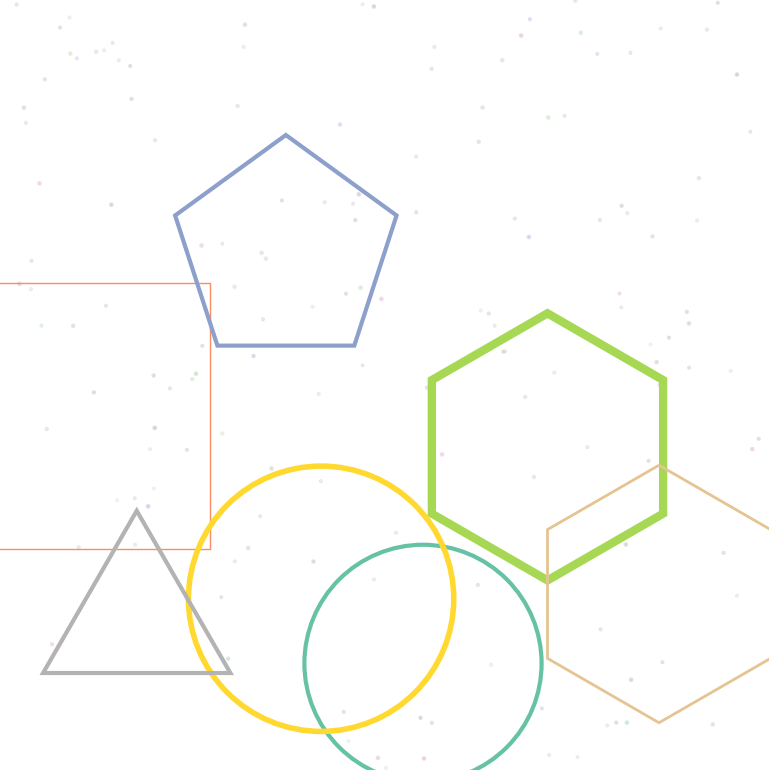[{"shape": "circle", "thickness": 1.5, "radius": 0.77, "center": [0.549, 0.139]}, {"shape": "square", "thickness": 0.5, "radius": 0.86, "center": [0.1, 0.46]}, {"shape": "pentagon", "thickness": 1.5, "radius": 0.76, "center": [0.371, 0.673]}, {"shape": "hexagon", "thickness": 3, "radius": 0.87, "center": [0.711, 0.42]}, {"shape": "circle", "thickness": 2, "radius": 0.86, "center": [0.417, 0.222]}, {"shape": "hexagon", "thickness": 1, "radius": 0.84, "center": [0.856, 0.229]}, {"shape": "triangle", "thickness": 1.5, "radius": 0.7, "center": [0.178, 0.196]}]